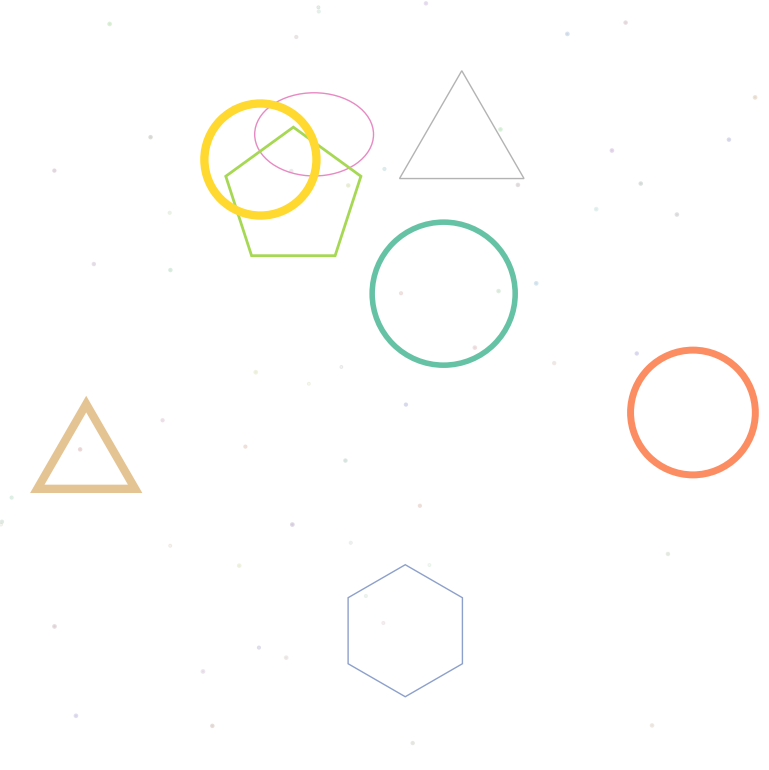[{"shape": "circle", "thickness": 2, "radius": 0.46, "center": [0.576, 0.619]}, {"shape": "circle", "thickness": 2.5, "radius": 0.41, "center": [0.9, 0.464]}, {"shape": "hexagon", "thickness": 0.5, "radius": 0.43, "center": [0.526, 0.181]}, {"shape": "oval", "thickness": 0.5, "radius": 0.39, "center": [0.408, 0.825]}, {"shape": "pentagon", "thickness": 1, "radius": 0.46, "center": [0.381, 0.743]}, {"shape": "circle", "thickness": 3, "radius": 0.36, "center": [0.338, 0.793]}, {"shape": "triangle", "thickness": 3, "radius": 0.37, "center": [0.112, 0.402]}, {"shape": "triangle", "thickness": 0.5, "radius": 0.47, "center": [0.6, 0.815]}]